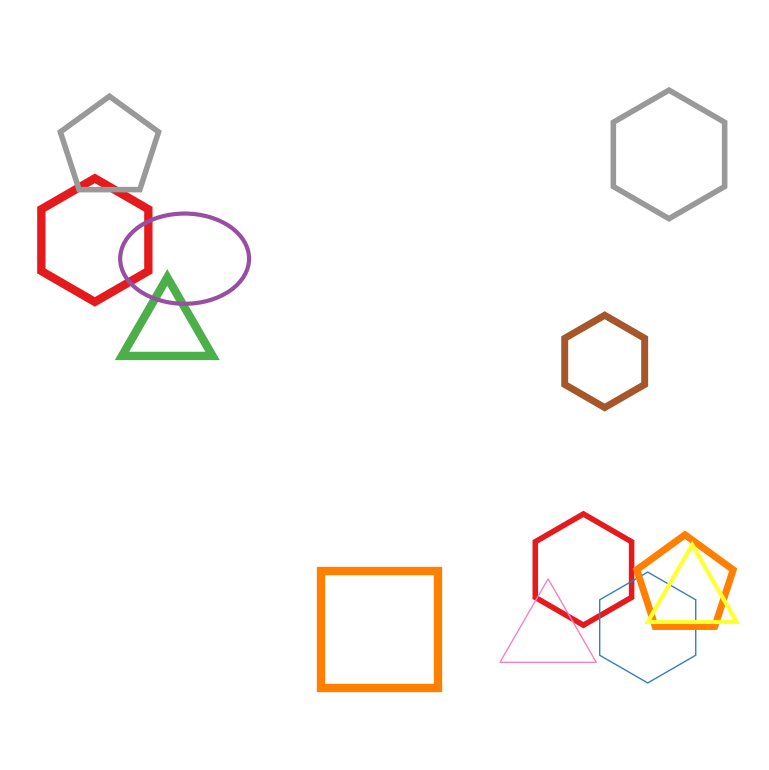[{"shape": "hexagon", "thickness": 2, "radius": 0.36, "center": [0.758, 0.26]}, {"shape": "hexagon", "thickness": 3, "radius": 0.4, "center": [0.123, 0.688]}, {"shape": "hexagon", "thickness": 0.5, "radius": 0.36, "center": [0.841, 0.185]}, {"shape": "triangle", "thickness": 3, "radius": 0.34, "center": [0.217, 0.572]}, {"shape": "oval", "thickness": 1.5, "radius": 0.42, "center": [0.24, 0.664]}, {"shape": "square", "thickness": 3, "radius": 0.38, "center": [0.493, 0.182]}, {"shape": "pentagon", "thickness": 2.5, "radius": 0.33, "center": [0.89, 0.24]}, {"shape": "triangle", "thickness": 1.5, "radius": 0.33, "center": [0.899, 0.226]}, {"shape": "hexagon", "thickness": 2.5, "radius": 0.3, "center": [0.785, 0.531]}, {"shape": "triangle", "thickness": 0.5, "radius": 0.36, "center": [0.712, 0.176]}, {"shape": "pentagon", "thickness": 2, "radius": 0.34, "center": [0.142, 0.808]}, {"shape": "hexagon", "thickness": 2, "radius": 0.42, "center": [0.869, 0.799]}]